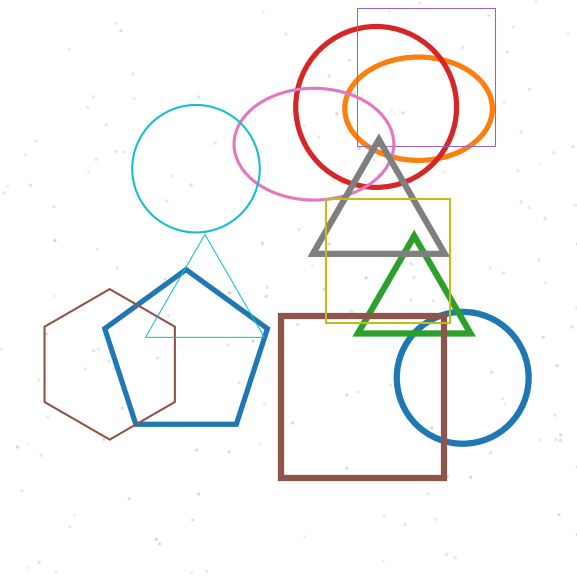[{"shape": "pentagon", "thickness": 2.5, "radius": 0.74, "center": [0.322, 0.384]}, {"shape": "circle", "thickness": 3, "radius": 0.57, "center": [0.801, 0.345]}, {"shape": "oval", "thickness": 2.5, "radius": 0.64, "center": [0.725, 0.811]}, {"shape": "triangle", "thickness": 3, "radius": 0.56, "center": [0.717, 0.478]}, {"shape": "circle", "thickness": 2.5, "radius": 0.7, "center": [0.651, 0.814]}, {"shape": "square", "thickness": 0.5, "radius": 0.6, "center": [0.738, 0.866]}, {"shape": "hexagon", "thickness": 1, "radius": 0.65, "center": [0.19, 0.368]}, {"shape": "square", "thickness": 3, "radius": 0.7, "center": [0.627, 0.312]}, {"shape": "oval", "thickness": 1.5, "radius": 0.69, "center": [0.544, 0.749]}, {"shape": "triangle", "thickness": 3, "radius": 0.66, "center": [0.656, 0.626]}, {"shape": "square", "thickness": 1, "radius": 0.54, "center": [0.671, 0.547]}, {"shape": "triangle", "thickness": 0.5, "radius": 0.59, "center": [0.355, 0.474]}, {"shape": "circle", "thickness": 1, "radius": 0.55, "center": [0.339, 0.707]}]